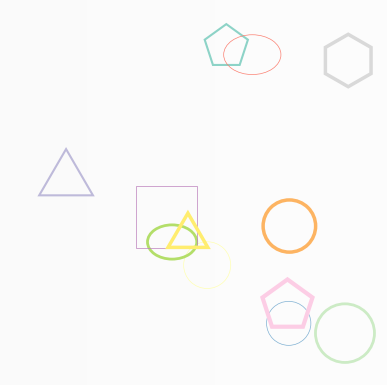[{"shape": "pentagon", "thickness": 1.5, "radius": 0.29, "center": [0.584, 0.879]}, {"shape": "circle", "thickness": 0.5, "radius": 0.3, "center": [0.535, 0.311]}, {"shape": "triangle", "thickness": 1.5, "radius": 0.4, "center": [0.171, 0.533]}, {"shape": "oval", "thickness": 0.5, "radius": 0.37, "center": [0.651, 0.858]}, {"shape": "circle", "thickness": 0.5, "radius": 0.29, "center": [0.745, 0.16]}, {"shape": "circle", "thickness": 2.5, "radius": 0.34, "center": [0.747, 0.413]}, {"shape": "oval", "thickness": 2, "radius": 0.32, "center": [0.444, 0.371]}, {"shape": "pentagon", "thickness": 3, "radius": 0.34, "center": [0.742, 0.206]}, {"shape": "hexagon", "thickness": 2.5, "radius": 0.34, "center": [0.899, 0.843]}, {"shape": "square", "thickness": 0.5, "radius": 0.4, "center": [0.43, 0.436]}, {"shape": "circle", "thickness": 2, "radius": 0.38, "center": [0.89, 0.135]}, {"shape": "triangle", "thickness": 2.5, "radius": 0.3, "center": [0.485, 0.387]}]